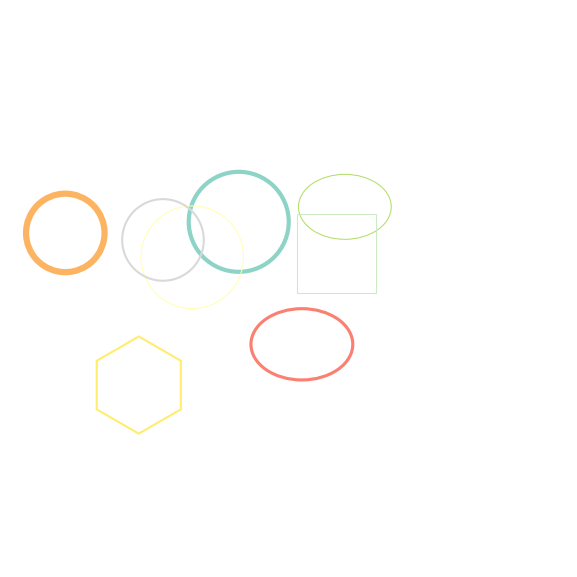[{"shape": "circle", "thickness": 2, "radius": 0.43, "center": [0.413, 0.615]}, {"shape": "circle", "thickness": 0.5, "radius": 0.44, "center": [0.333, 0.554]}, {"shape": "oval", "thickness": 1.5, "radius": 0.44, "center": [0.523, 0.403]}, {"shape": "circle", "thickness": 3, "radius": 0.34, "center": [0.113, 0.596]}, {"shape": "oval", "thickness": 0.5, "radius": 0.4, "center": [0.597, 0.641]}, {"shape": "circle", "thickness": 1, "radius": 0.35, "center": [0.282, 0.584]}, {"shape": "square", "thickness": 0.5, "radius": 0.34, "center": [0.583, 0.56]}, {"shape": "hexagon", "thickness": 1, "radius": 0.42, "center": [0.24, 0.332]}]